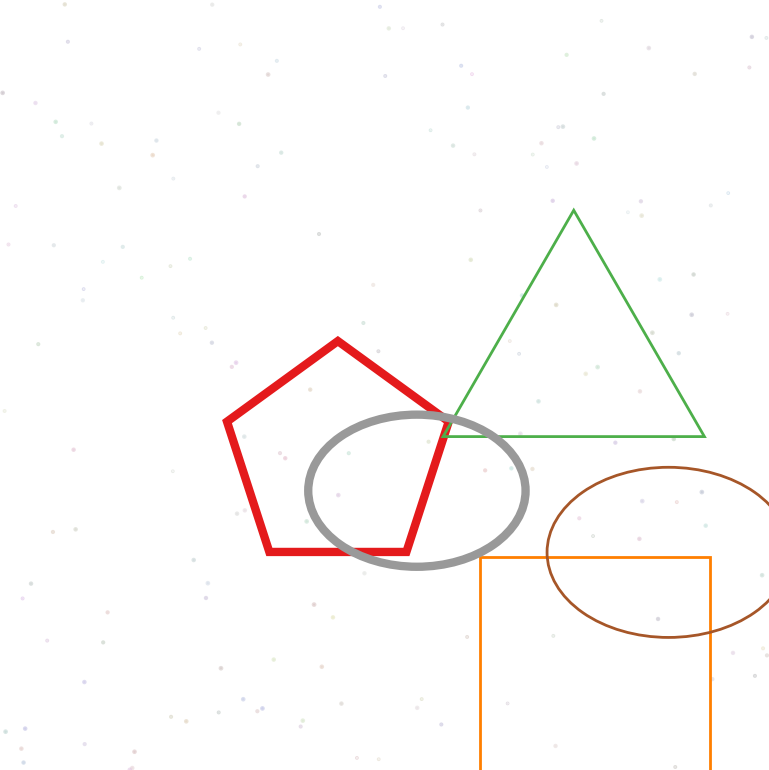[{"shape": "pentagon", "thickness": 3, "radius": 0.76, "center": [0.439, 0.406]}, {"shape": "triangle", "thickness": 1, "radius": 0.98, "center": [0.745, 0.531]}, {"shape": "square", "thickness": 1, "radius": 0.75, "center": [0.773, 0.127]}, {"shape": "oval", "thickness": 1, "radius": 0.79, "center": [0.868, 0.283]}, {"shape": "oval", "thickness": 3, "radius": 0.71, "center": [0.541, 0.363]}]